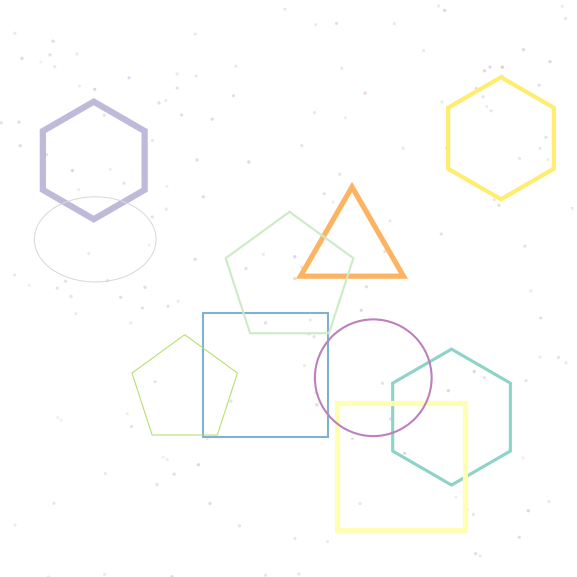[{"shape": "hexagon", "thickness": 1.5, "radius": 0.59, "center": [0.782, 0.277]}, {"shape": "square", "thickness": 2.5, "radius": 0.55, "center": [0.694, 0.191]}, {"shape": "hexagon", "thickness": 3, "radius": 0.51, "center": [0.162, 0.721]}, {"shape": "square", "thickness": 1, "radius": 0.54, "center": [0.459, 0.35]}, {"shape": "triangle", "thickness": 2.5, "radius": 0.51, "center": [0.61, 0.572]}, {"shape": "pentagon", "thickness": 0.5, "radius": 0.48, "center": [0.32, 0.324]}, {"shape": "oval", "thickness": 0.5, "radius": 0.53, "center": [0.165, 0.585]}, {"shape": "circle", "thickness": 1, "radius": 0.51, "center": [0.646, 0.345]}, {"shape": "pentagon", "thickness": 1, "radius": 0.58, "center": [0.501, 0.516]}, {"shape": "hexagon", "thickness": 2, "radius": 0.53, "center": [0.867, 0.76]}]